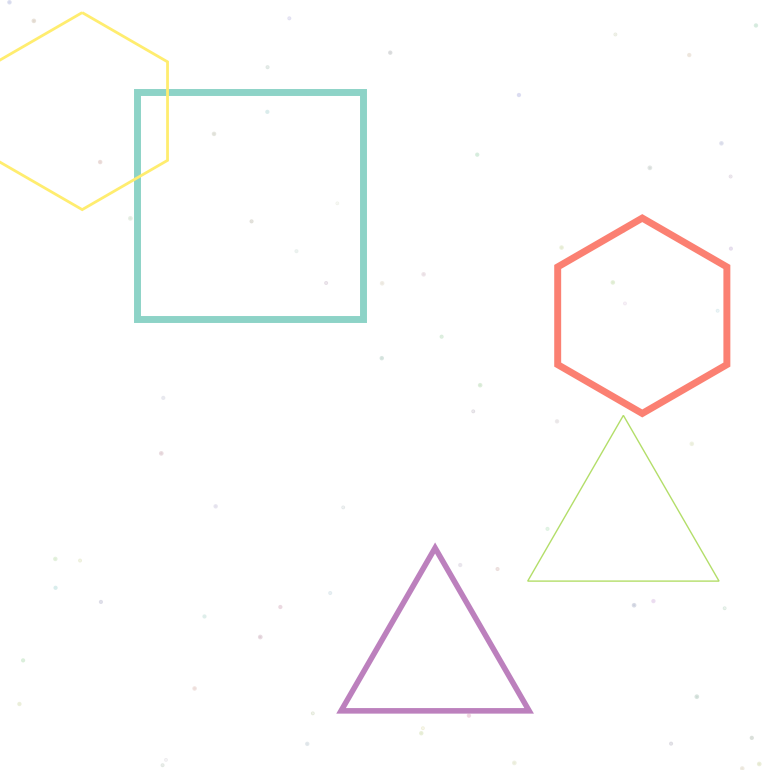[{"shape": "square", "thickness": 2.5, "radius": 0.74, "center": [0.325, 0.733]}, {"shape": "hexagon", "thickness": 2.5, "radius": 0.63, "center": [0.834, 0.59]}, {"shape": "triangle", "thickness": 0.5, "radius": 0.72, "center": [0.81, 0.317]}, {"shape": "triangle", "thickness": 2, "radius": 0.71, "center": [0.565, 0.147]}, {"shape": "hexagon", "thickness": 1, "radius": 0.64, "center": [0.107, 0.856]}]